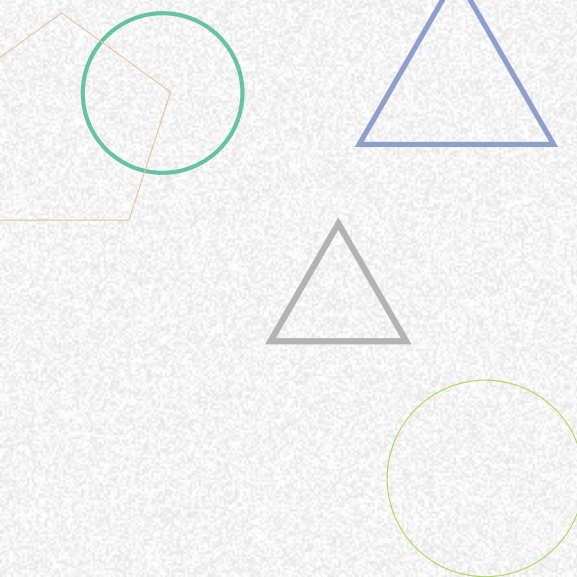[{"shape": "circle", "thickness": 2, "radius": 0.69, "center": [0.282, 0.838]}, {"shape": "triangle", "thickness": 2.5, "radius": 0.97, "center": [0.79, 0.846]}, {"shape": "circle", "thickness": 0.5, "radius": 0.85, "center": [0.841, 0.171]}, {"shape": "pentagon", "thickness": 0.5, "radius": 0.99, "center": [0.107, 0.778]}, {"shape": "triangle", "thickness": 3, "radius": 0.68, "center": [0.586, 0.476]}]